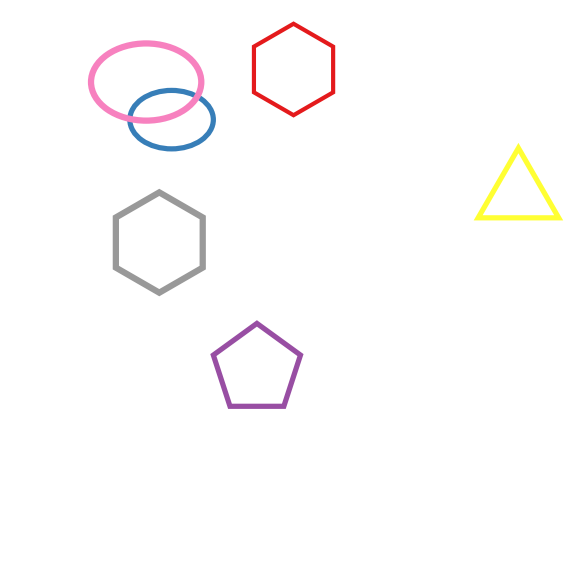[{"shape": "hexagon", "thickness": 2, "radius": 0.4, "center": [0.508, 0.879]}, {"shape": "oval", "thickness": 2.5, "radius": 0.36, "center": [0.297, 0.792]}, {"shape": "pentagon", "thickness": 2.5, "radius": 0.4, "center": [0.445, 0.36]}, {"shape": "triangle", "thickness": 2.5, "radius": 0.4, "center": [0.898, 0.662]}, {"shape": "oval", "thickness": 3, "radius": 0.48, "center": [0.253, 0.857]}, {"shape": "hexagon", "thickness": 3, "radius": 0.43, "center": [0.276, 0.579]}]